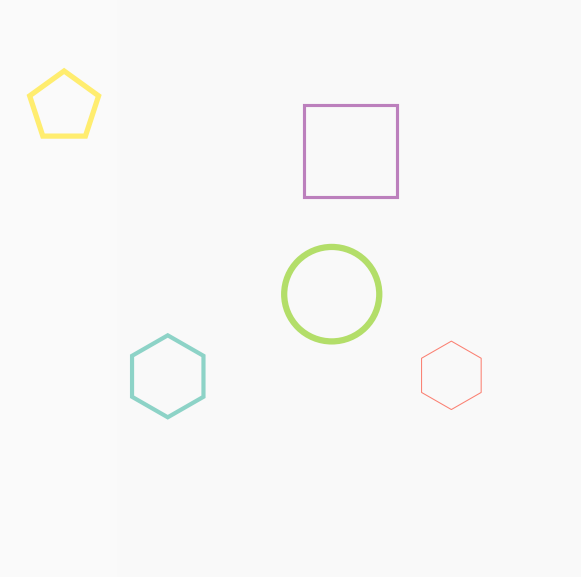[{"shape": "hexagon", "thickness": 2, "radius": 0.35, "center": [0.289, 0.348]}, {"shape": "hexagon", "thickness": 0.5, "radius": 0.3, "center": [0.777, 0.349]}, {"shape": "circle", "thickness": 3, "radius": 0.41, "center": [0.571, 0.49]}, {"shape": "square", "thickness": 1.5, "radius": 0.4, "center": [0.603, 0.738]}, {"shape": "pentagon", "thickness": 2.5, "radius": 0.31, "center": [0.11, 0.814]}]